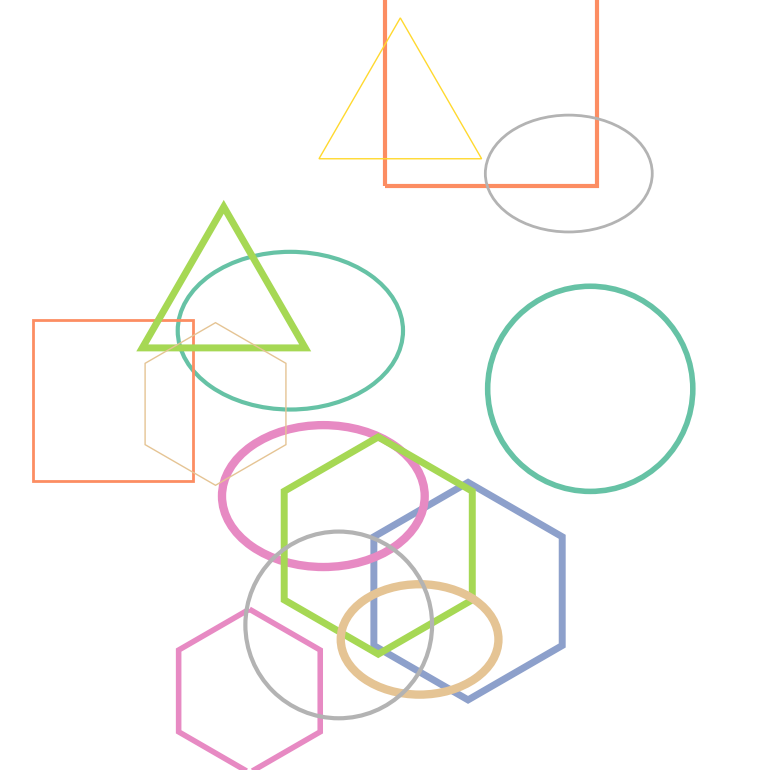[{"shape": "oval", "thickness": 1.5, "radius": 0.73, "center": [0.377, 0.571]}, {"shape": "circle", "thickness": 2, "radius": 0.67, "center": [0.767, 0.495]}, {"shape": "square", "thickness": 1, "radius": 0.52, "center": [0.147, 0.48]}, {"shape": "square", "thickness": 1.5, "radius": 0.69, "center": [0.638, 0.896]}, {"shape": "hexagon", "thickness": 2.5, "radius": 0.71, "center": [0.608, 0.232]}, {"shape": "oval", "thickness": 3, "radius": 0.66, "center": [0.42, 0.356]}, {"shape": "hexagon", "thickness": 2, "radius": 0.53, "center": [0.324, 0.103]}, {"shape": "hexagon", "thickness": 2.5, "radius": 0.71, "center": [0.491, 0.291]}, {"shape": "triangle", "thickness": 2.5, "radius": 0.61, "center": [0.291, 0.609]}, {"shape": "triangle", "thickness": 0.5, "radius": 0.61, "center": [0.52, 0.855]}, {"shape": "hexagon", "thickness": 0.5, "radius": 0.53, "center": [0.28, 0.475]}, {"shape": "oval", "thickness": 3, "radius": 0.51, "center": [0.545, 0.17]}, {"shape": "circle", "thickness": 1.5, "radius": 0.61, "center": [0.44, 0.188]}, {"shape": "oval", "thickness": 1, "radius": 0.54, "center": [0.739, 0.775]}]